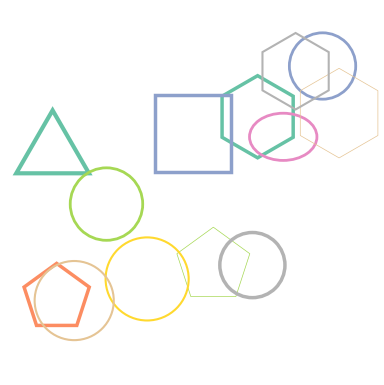[{"shape": "hexagon", "thickness": 2.5, "radius": 0.53, "center": [0.669, 0.697]}, {"shape": "triangle", "thickness": 3, "radius": 0.55, "center": [0.137, 0.604]}, {"shape": "pentagon", "thickness": 2.5, "radius": 0.45, "center": [0.147, 0.227]}, {"shape": "square", "thickness": 2.5, "radius": 0.5, "center": [0.501, 0.654]}, {"shape": "circle", "thickness": 2, "radius": 0.43, "center": [0.838, 0.829]}, {"shape": "oval", "thickness": 2, "radius": 0.44, "center": [0.736, 0.645]}, {"shape": "circle", "thickness": 2, "radius": 0.47, "center": [0.277, 0.47]}, {"shape": "pentagon", "thickness": 0.5, "radius": 0.5, "center": [0.554, 0.31]}, {"shape": "circle", "thickness": 1.5, "radius": 0.54, "center": [0.382, 0.275]}, {"shape": "circle", "thickness": 1.5, "radius": 0.51, "center": [0.193, 0.219]}, {"shape": "hexagon", "thickness": 0.5, "radius": 0.58, "center": [0.881, 0.706]}, {"shape": "circle", "thickness": 2.5, "radius": 0.42, "center": [0.656, 0.311]}, {"shape": "hexagon", "thickness": 1.5, "radius": 0.5, "center": [0.768, 0.815]}]